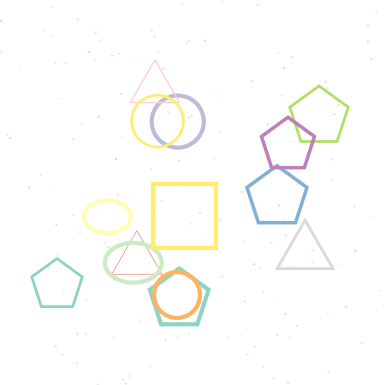[{"shape": "pentagon", "thickness": 2, "radius": 0.35, "center": [0.148, 0.259]}, {"shape": "pentagon", "thickness": 3, "radius": 0.4, "center": [0.466, 0.223]}, {"shape": "oval", "thickness": 3, "radius": 0.3, "center": [0.279, 0.437]}, {"shape": "circle", "thickness": 3, "radius": 0.34, "center": [0.462, 0.684]}, {"shape": "triangle", "thickness": 0.5, "radius": 0.38, "center": [0.356, 0.325]}, {"shape": "pentagon", "thickness": 2.5, "radius": 0.41, "center": [0.719, 0.488]}, {"shape": "circle", "thickness": 3, "radius": 0.3, "center": [0.46, 0.234]}, {"shape": "pentagon", "thickness": 2, "radius": 0.4, "center": [0.829, 0.697]}, {"shape": "triangle", "thickness": 1, "radius": 0.37, "center": [0.402, 0.77]}, {"shape": "triangle", "thickness": 2, "radius": 0.42, "center": [0.792, 0.344]}, {"shape": "pentagon", "thickness": 2.5, "radius": 0.36, "center": [0.748, 0.623]}, {"shape": "oval", "thickness": 3, "radius": 0.37, "center": [0.346, 0.317]}, {"shape": "circle", "thickness": 2, "radius": 0.34, "center": [0.409, 0.685]}, {"shape": "square", "thickness": 3, "radius": 0.41, "center": [0.479, 0.438]}]